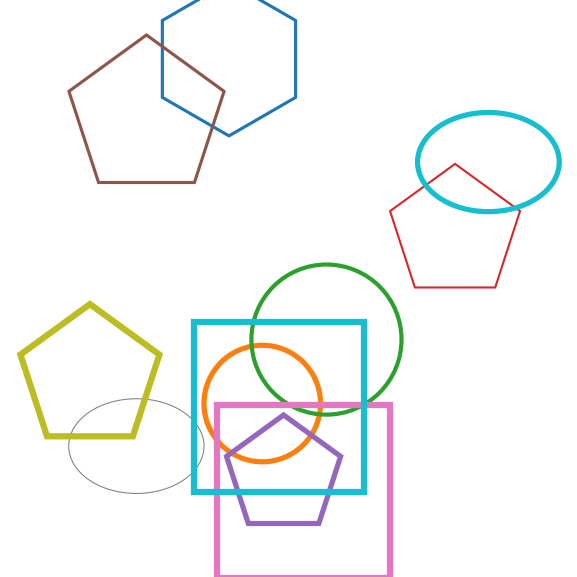[{"shape": "hexagon", "thickness": 1.5, "radius": 0.67, "center": [0.396, 0.897]}, {"shape": "circle", "thickness": 2.5, "radius": 0.5, "center": [0.454, 0.3]}, {"shape": "circle", "thickness": 2, "radius": 0.65, "center": [0.565, 0.411]}, {"shape": "pentagon", "thickness": 1, "radius": 0.59, "center": [0.788, 0.597]}, {"shape": "pentagon", "thickness": 2.5, "radius": 0.52, "center": [0.491, 0.177]}, {"shape": "pentagon", "thickness": 1.5, "radius": 0.71, "center": [0.254, 0.797]}, {"shape": "square", "thickness": 3, "radius": 0.75, "center": [0.525, 0.148]}, {"shape": "oval", "thickness": 0.5, "radius": 0.59, "center": [0.236, 0.227]}, {"shape": "pentagon", "thickness": 3, "radius": 0.63, "center": [0.156, 0.346]}, {"shape": "square", "thickness": 3, "radius": 0.74, "center": [0.483, 0.295]}, {"shape": "oval", "thickness": 2.5, "radius": 0.61, "center": [0.846, 0.719]}]